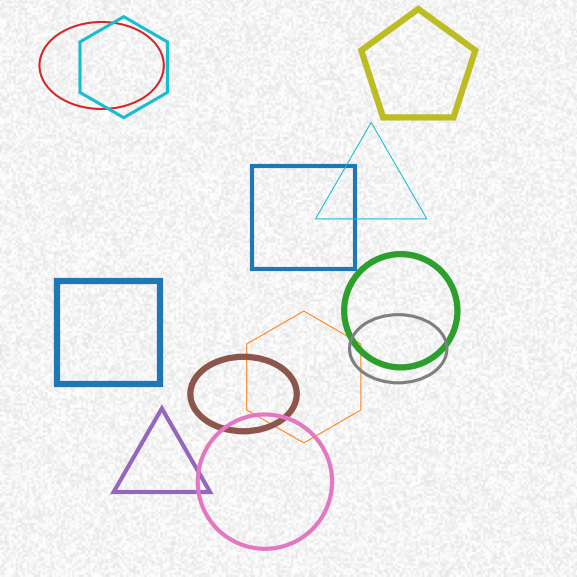[{"shape": "square", "thickness": 3, "radius": 0.44, "center": [0.188, 0.424]}, {"shape": "square", "thickness": 2, "radius": 0.44, "center": [0.526, 0.623]}, {"shape": "hexagon", "thickness": 0.5, "radius": 0.57, "center": [0.526, 0.346]}, {"shape": "circle", "thickness": 3, "radius": 0.49, "center": [0.694, 0.461]}, {"shape": "oval", "thickness": 1, "radius": 0.54, "center": [0.176, 0.886]}, {"shape": "triangle", "thickness": 2, "radius": 0.48, "center": [0.28, 0.195]}, {"shape": "oval", "thickness": 3, "radius": 0.46, "center": [0.422, 0.317]}, {"shape": "circle", "thickness": 2, "radius": 0.58, "center": [0.459, 0.165]}, {"shape": "oval", "thickness": 1.5, "radius": 0.42, "center": [0.69, 0.395]}, {"shape": "pentagon", "thickness": 3, "radius": 0.52, "center": [0.724, 0.88]}, {"shape": "triangle", "thickness": 0.5, "radius": 0.56, "center": [0.643, 0.676]}, {"shape": "hexagon", "thickness": 1.5, "radius": 0.44, "center": [0.214, 0.883]}]